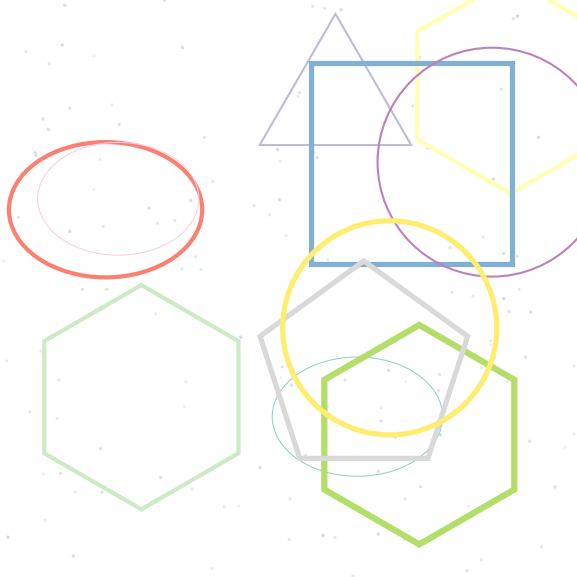[{"shape": "oval", "thickness": 0.5, "radius": 0.74, "center": [0.619, 0.278]}, {"shape": "hexagon", "thickness": 2, "radius": 0.93, "center": [0.884, 0.851]}, {"shape": "triangle", "thickness": 1, "radius": 0.76, "center": [0.581, 0.824]}, {"shape": "oval", "thickness": 2, "radius": 0.84, "center": [0.183, 0.636]}, {"shape": "square", "thickness": 2.5, "radius": 0.87, "center": [0.713, 0.716]}, {"shape": "hexagon", "thickness": 3, "radius": 0.95, "center": [0.726, 0.246]}, {"shape": "oval", "thickness": 0.5, "radius": 0.7, "center": [0.205, 0.655]}, {"shape": "pentagon", "thickness": 2.5, "radius": 0.94, "center": [0.63, 0.358]}, {"shape": "circle", "thickness": 1, "radius": 0.99, "center": [0.852, 0.718]}, {"shape": "hexagon", "thickness": 2, "radius": 0.97, "center": [0.245, 0.311]}, {"shape": "circle", "thickness": 2.5, "radius": 0.93, "center": [0.675, 0.432]}]